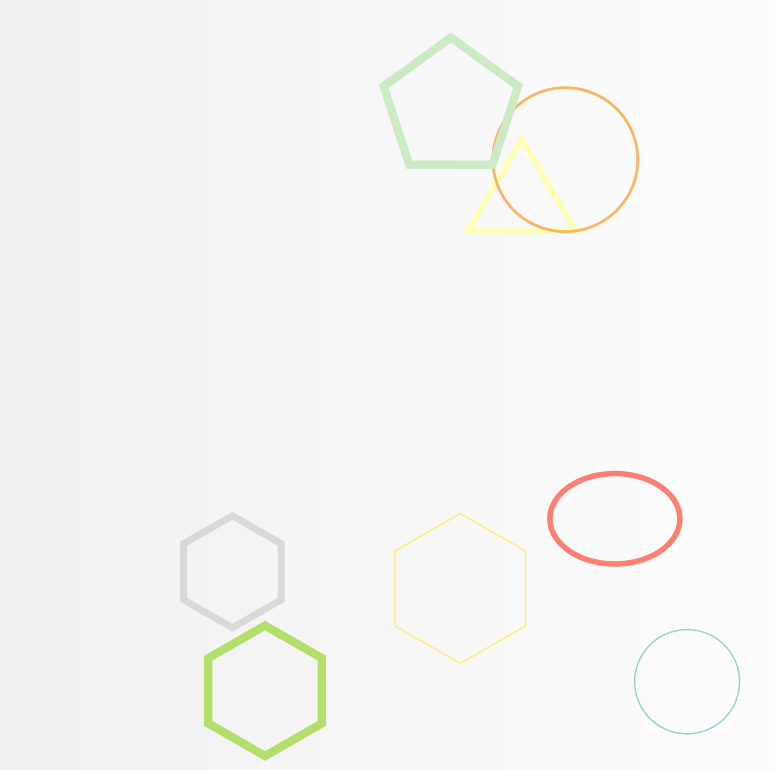[{"shape": "circle", "thickness": 0.5, "radius": 0.34, "center": [0.887, 0.115]}, {"shape": "triangle", "thickness": 2, "radius": 0.4, "center": [0.673, 0.74]}, {"shape": "oval", "thickness": 2, "radius": 0.42, "center": [0.793, 0.326]}, {"shape": "circle", "thickness": 1, "radius": 0.47, "center": [0.729, 0.793]}, {"shape": "hexagon", "thickness": 3, "radius": 0.42, "center": [0.342, 0.103]}, {"shape": "hexagon", "thickness": 2.5, "radius": 0.36, "center": [0.3, 0.257]}, {"shape": "pentagon", "thickness": 3, "radius": 0.46, "center": [0.582, 0.86]}, {"shape": "hexagon", "thickness": 0.5, "radius": 0.49, "center": [0.594, 0.236]}]